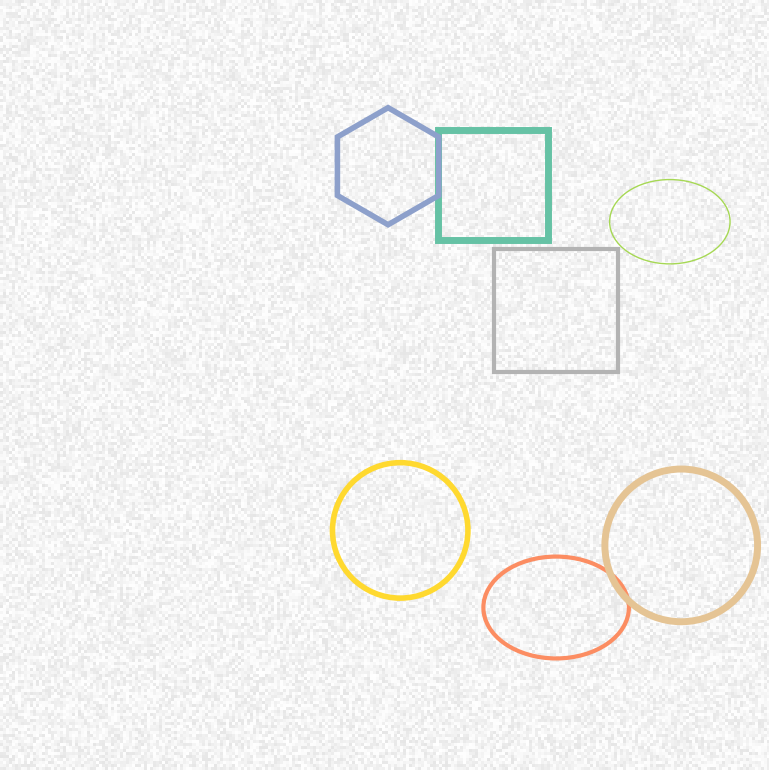[{"shape": "square", "thickness": 2.5, "radius": 0.36, "center": [0.64, 0.759]}, {"shape": "oval", "thickness": 1.5, "radius": 0.47, "center": [0.722, 0.211]}, {"shape": "hexagon", "thickness": 2, "radius": 0.38, "center": [0.504, 0.784]}, {"shape": "oval", "thickness": 0.5, "radius": 0.39, "center": [0.87, 0.712]}, {"shape": "circle", "thickness": 2, "radius": 0.44, "center": [0.52, 0.311]}, {"shape": "circle", "thickness": 2.5, "radius": 0.5, "center": [0.885, 0.292]}, {"shape": "square", "thickness": 1.5, "radius": 0.4, "center": [0.722, 0.597]}]